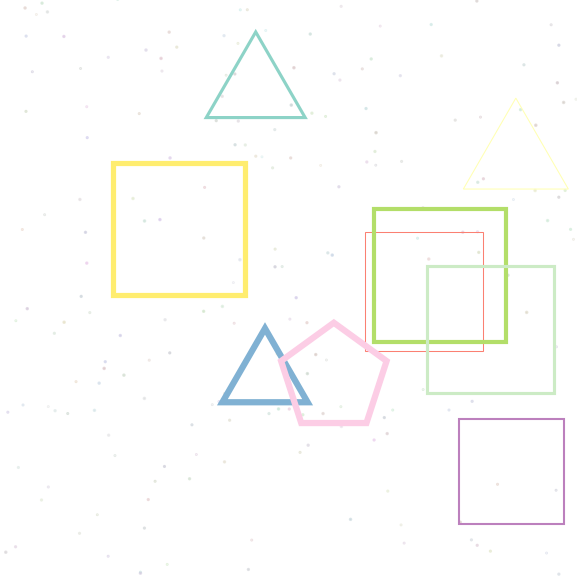[{"shape": "triangle", "thickness": 1.5, "radius": 0.49, "center": [0.443, 0.845]}, {"shape": "triangle", "thickness": 0.5, "radius": 0.52, "center": [0.893, 0.724]}, {"shape": "square", "thickness": 0.5, "radius": 0.51, "center": [0.735, 0.494]}, {"shape": "triangle", "thickness": 3, "radius": 0.43, "center": [0.459, 0.345]}, {"shape": "square", "thickness": 2, "radius": 0.57, "center": [0.762, 0.522]}, {"shape": "pentagon", "thickness": 3, "radius": 0.48, "center": [0.578, 0.344]}, {"shape": "square", "thickness": 1, "radius": 0.45, "center": [0.885, 0.182]}, {"shape": "square", "thickness": 1.5, "radius": 0.55, "center": [0.85, 0.429]}, {"shape": "square", "thickness": 2.5, "radius": 0.57, "center": [0.31, 0.603]}]